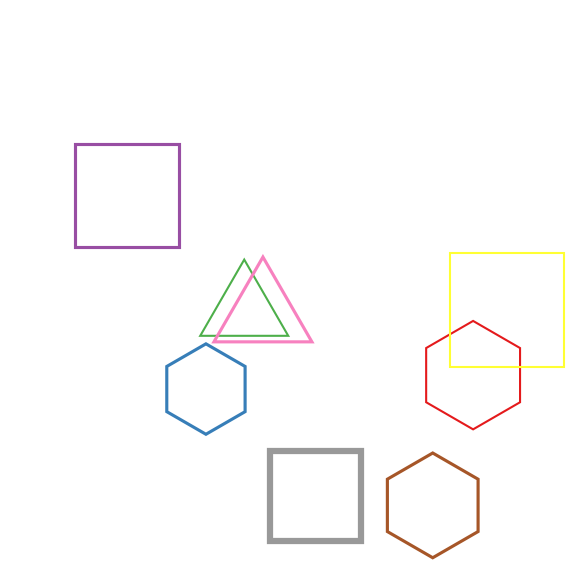[{"shape": "hexagon", "thickness": 1, "radius": 0.47, "center": [0.819, 0.35]}, {"shape": "hexagon", "thickness": 1.5, "radius": 0.39, "center": [0.357, 0.325]}, {"shape": "triangle", "thickness": 1, "radius": 0.44, "center": [0.423, 0.462]}, {"shape": "square", "thickness": 1.5, "radius": 0.45, "center": [0.22, 0.661]}, {"shape": "square", "thickness": 1, "radius": 0.49, "center": [0.878, 0.462]}, {"shape": "hexagon", "thickness": 1.5, "radius": 0.45, "center": [0.749, 0.124]}, {"shape": "triangle", "thickness": 1.5, "radius": 0.49, "center": [0.455, 0.456]}, {"shape": "square", "thickness": 3, "radius": 0.39, "center": [0.546, 0.141]}]